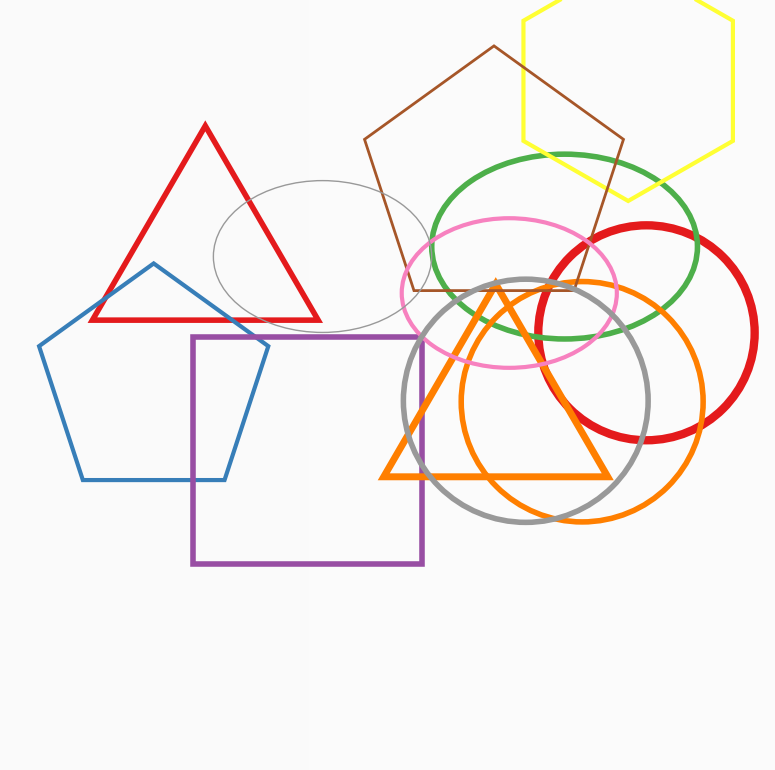[{"shape": "triangle", "thickness": 2, "radius": 0.84, "center": [0.265, 0.668]}, {"shape": "circle", "thickness": 3, "radius": 0.7, "center": [0.834, 0.568]}, {"shape": "pentagon", "thickness": 1.5, "radius": 0.78, "center": [0.198, 0.502]}, {"shape": "oval", "thickness": 2, "radius": 0.86, "center": [0.729, 0.68]}, {"shape": "square", "thickness": 2, "radius": 0.74, "center": [0.396, 0.415]}, {"shape": "circle", "thickness": 2, "radius": 0.78, "center": [0.751, 0.478]}, {"shape": "triangle", "thickness": 2.5, "radius": 0.83, "center": [0.64, 0.464]}, {"shape": "hexagon", "thickness": 1.5, "radius": 0.78, "center": [0.811, 0.895]}, {"shape": "pentagon", "thickness": 1, "radius": 0.88, "center": [0.637, 0.765]}, {"shape": "oval", "thickness": 1.5, "radius": 0.69, "center": [0.657, 0.619]}, {"shape": "oval", "thickness": 0.5, "radius": 0.7, "center": [0.416, 0.667]}, {"shape": "circle", "thickness": 2, "radius": 0.79, "center": [0.678, 0.48]}]